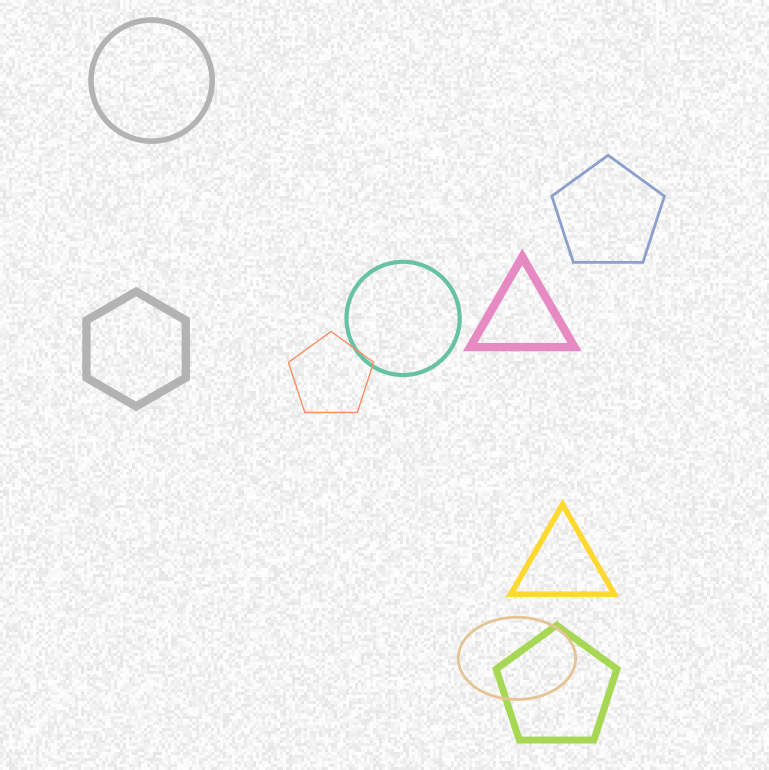[{"shape": "circle", "thickness": 1.5, "radius": 0.37, "center": [0.524, 0.586]}, {"shape": "pentagon", "thickness": 0.5, "radius": 0.29, "center": [0.43, 0.511]}, {"shape": "pentagon", "thickness": 1, "radius": 0.38, "center": [0.79, 0.721]}, {"shape": "triangle", "thickness": 3, "radius": 0.39, "center": [0.678, 0.588]}, {"shape": "pentagon", "thickness": 2.5, "radius": 0.41, "center": [0.723, 0.106]}, {"shape": "triangle", "thickness": 2, "radius": 0.39, "center": [0.731, 0.267]}, {"shape": "oval", "thickness": 1, "radius": 0.38, "center": [0.671, 0.145]}, {"shape": "circle", "thickness": 2, "radius": 0.39, "center": [0.197, 0.895]}, {"shape": "hexagon", "thickness": 3, "radius": 0.37, "center": [0.177, 0.547]}]